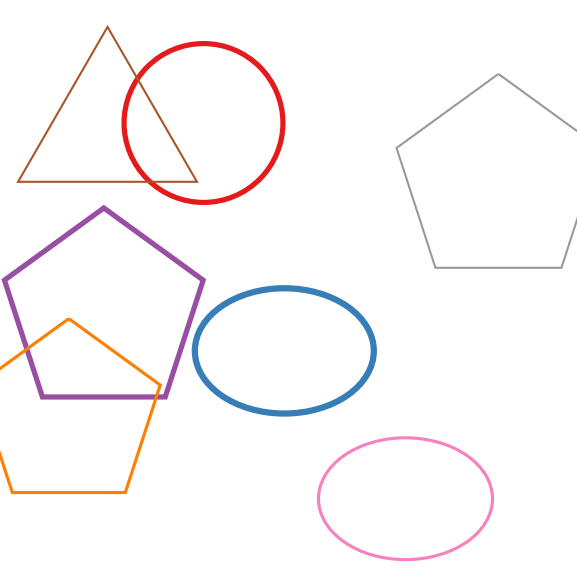[{"shape": "circle", "thickness": 2.5, "radius": 0.69, "center": [0.352, 0.786]}, {"shape": "oval", "thickness": 3, "radius": 0.77, "center": [0.492, 0.392]}, {"shape": "pentagon", "thickness": 2.5, "radius": 0.9, "center": [0.18, 0.458]}, {"shape": "pentagon", "thickness": 1.5, "radius": 0.83, "center": [0.119, 0.281]}, {"shape": "triangle", "thickness": 1, "radius": 0.89, "center": [0.186, 0.774]}, {"shape": "oval", "thickness": 1.5, "radius": 0.75, "center": [0.702, 0.136]}, {"shape": "pentagon", "thickness": 1, "radius": 0.93, "center": [0.863, 0.686]}]